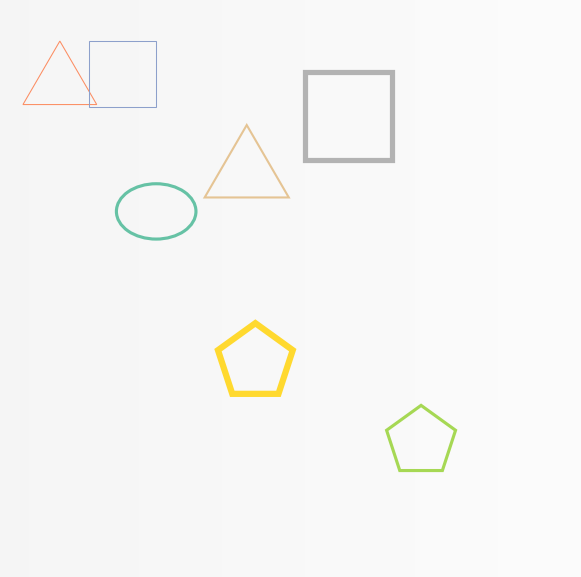[{"shape": "oval", "thickness": 1.5, "radius": 0.34, "center": [0.269, 0.633]}, {"shape": "triangle", "thickness": 0.5, "radius": 0.37, "center": [0.103, 0.855]}, {"shape": "square", "thickness": 0.5, "radius": 0.29, "center": [0.211, 0.872]}, {"shape": "pentagon", "thickness": 1.5, "radius": 0.31, "center": [0.724, 0.235]}, {"shape": "pentagon", "thickness": 3, "radius": 0.34, "center": [0.439, 0.372]}, {"shape": "triangle", "thickness": 1, "radius": 0.42, "center": [0.424, 0.699]}, {"shape": "square", "thickness": 2.5, "radius": 0.38, "center": [0.6, 0.798]}]